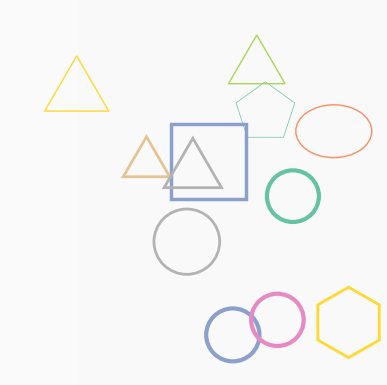[{"shape": "circle", "thickness": 3, "radius": 0.34, "center": [0.756, 0.491]}, {"shape": "pentagon", "thickness": 0.5, "radius": 0.4, "center": [0.685, 0.708]}, {"shape": "oval", "thickness": 1, "radius": 0.49, "center": [0.861, 0.659]}, {"shape": "square", "thickness": 2.5, "radius": 0.48, "center": [0.538, 0.58]}, {"shape": "circle", "thickness": 3, "radius": 0.34, "center": [0.601, 0.13]}, {"shape": "circle", "thickness": 3, "radius": 0.34, "center": [0.716, 0.169]}, {"shape": "triangle", "thickness": 1, "radius": 0.42, "center": [0.663, 0.825]}, {"shape": "triangle", "thickness": 1, "radius": 0.48, "center": [0.198, 0.759]}, {"shape": "hexagon", "thickness": 2, "radius": 0.46, "center": [0.9, 0.163]}, {"shape": "triangle", "thickness": 2, "radius": 0.35, "center": [0.378, 0.576]}, {"shape": "circle", "thickness": 2, "radius": 0.42, "center": [0.482, 0.372]}, {"shape": "triangle", "thickness": 2, "radius": 0.43, "center": [0.498, 0.555]}]